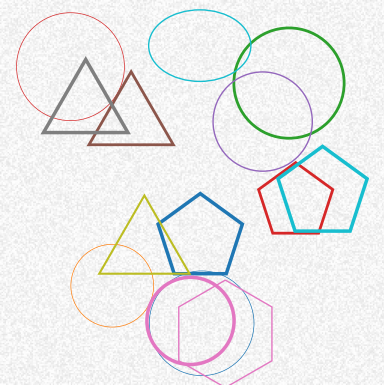[{"shape": "pentagon", "thickness": 2.5, "radius": 0.58, "center": [0.52, 0.382]}, {"shape": "circle", "thickness": 0.5, "radius": 0.68, "center": [0.524, 0.16]}, {"shape": "circle", "thickness": 0.5, "radius": 0.54, "center": [0.292, 0.258]}, {"shape": "circle", "thickness": 2, "radius": 0.72, "center": [0.751, 0.784]}, {"shape": "circle", "thickness": 0.5, "radius": 0.7, "center": [0.183, 0.827]}, {"shape": "pentagon", "thickness": 2, "radius": 0.51, "center": [0.768, 0.476]}, {"shape": "circle", "thickness": 1, "radius": 0.64, "center": [0.682, 0.684]}, {"shape": "triangle", "thickness": 2, "radius": 0.63, "center": [0.341, 0.687]}, {"shape": "hexagon", "thickness": 1, "radius": 0.7, "center": [0.585, 0.133]}, {"shape": "circle", "thickness": 2.5, "radius": 0.57, "center": [0.495, 0.166]}, {"shape": "triangle", "thickness": 2.5, "radius": 0.63, "center": [0.223, 0.719]}, {"shape": "triangle", "thickness": 1.5, "radius": 0.68, "center": [0.375, 0.357]}, {"shape": "oval", "thickness": 1, "radius": 0.66, "center": [0.519, 0.881]}, {"shape": "pentagon", "thickness": 2.5, "radius": 0.61, "center": [0.838, 0.498]}]